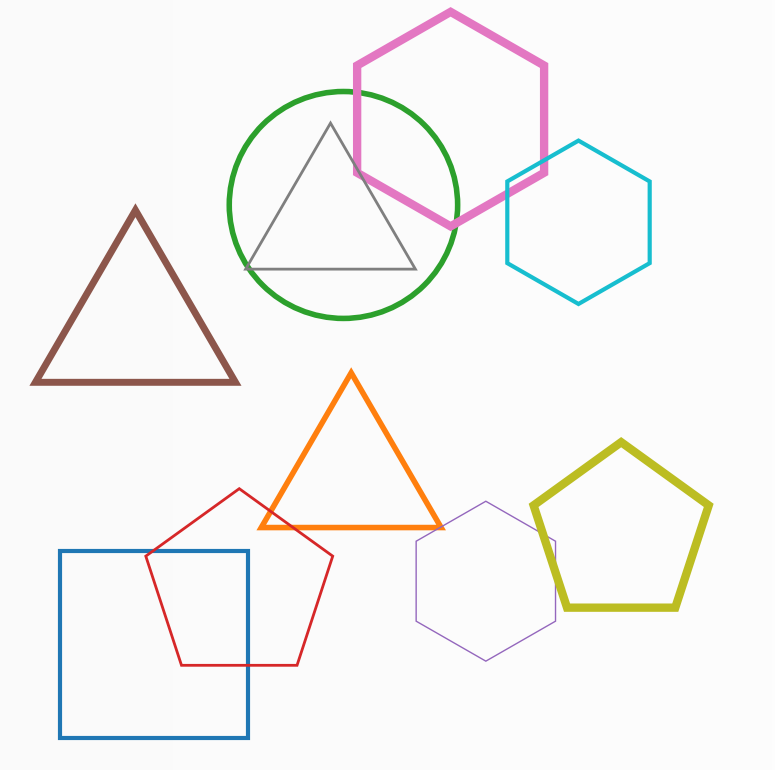[{"shape": "square", "thickness": 1.5, "radius": 0.61, "center": [0.198, 0.163]}, {"shape": "triangle", "thickness": 2, "radius": 0.67, "center": [0.453, 0.382]}, {"shape": "circle", "thickness": 2, "radius": 0.74, "center": [0.443, 0.734]}, {"shape": "pentagon", "thickness": 1, "radius": 0.63, "center": [0.309, 0.239]}, {"shape": "hexagon", "thickness": 0.5, "radius": 0.52, "center": [0.627, 0.245]}, {"shape": "triangle", "thickness": 2.5, "radius": 0.75, "center": [0.175, 0.578]}, {"shape": "hexagon", "thickness": 3, "radius": 0.7, "center": [0.581, 0.845]}, {"shape": "triangle", "thickness": 1, "radius": 0.63, "center": [0.426, 0.714]}, {"shape": "pentagon", "thickness": 3, "radius": 0.59, "center": [0.801, 0.307]}, {"shape": "hexagon", "thickness": 1.5, "radius": 0.53, "center": [0.746, 0.711]}]